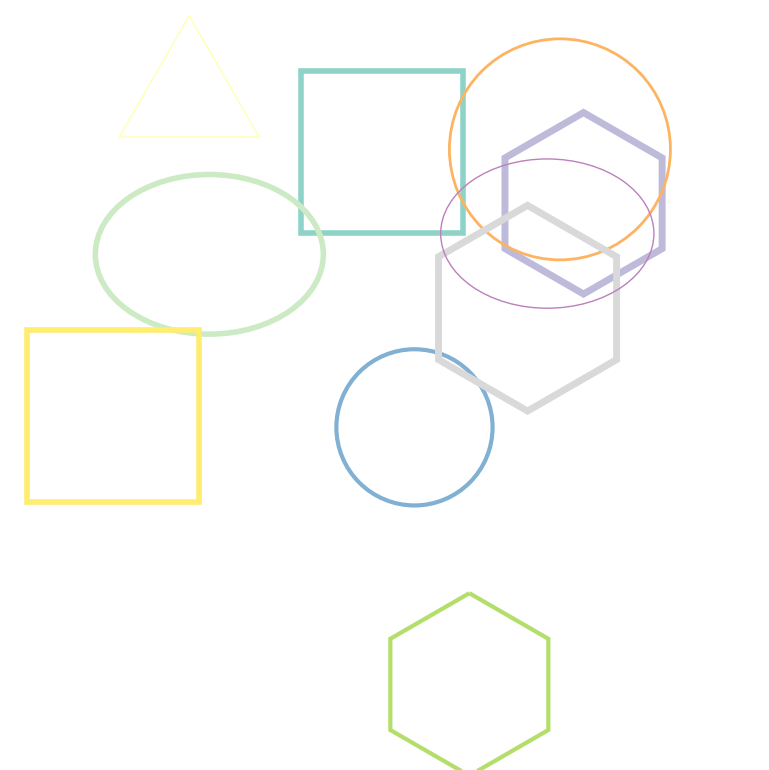[{"shape": "square", "thickness": 2, "radius": 0.53, "center": [0.496, 0.802]}, {"shape": "triangle", "thickness": 0.5, "radius": 0.52, "center": [0.246, 0.875]}, {"shape": "hexagon", "thickness": 2.5, "radius": 0.59, "center": [0.758, 0.736]}, {"shape": "circle", "thickness": 1.5, "radius": 0.51, "center": [0.538, 0.445]}, {"shape": "circle", "thickness": 1, "radius": 0.72, "center": [0.727, 0.806]}, {"shape": "hexagon", "thickness": 1.5, "radius": 0.59, "center": [0.61, 0.111]}, {"shape": "hexagon", "thickness": 2.5, "radius": 0.67, "center": [0.685, 0.6]}, {"shape": "oval", "thickness": 0.5, "radius": 0.69, "center": [0.711, 0.697]}, {"shape": "oval", "thickness": 2, "radius": 0.74, "center": [0.272, 0.67]}, {"shape": "square", "thickness": 2, "radius": 0.56, "center": [0.147, 0.46]}]